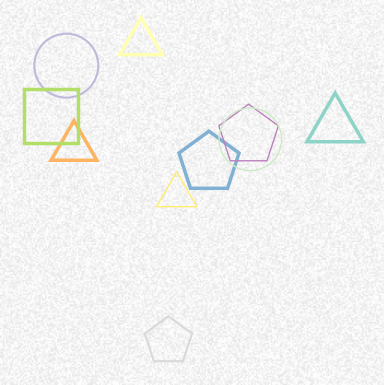[{"shape": "triangle", "thickness": 2.5, "radius": 0.42, "center": [0.871, 0.674]}, {"shape": "triangle", "thickness": 2.5, "radius": 0.32, "center": [0.366, 0.89]}, {"shape": "circle", "thickness": 1.5, "radius": 0.42, "center": [0.172, 0.829]}, {"shape": "pentagon", "thickness": 2.5, "radius": 0.41, "center": [0.543, 0.577]}, {"shape": "triangle", "thickness": 2.5, "radius": 0.34, "center": [0.192, 0.618]}, {"shape": "square", "thickness": 2.5, "radius": 0.35, "center": [0.133, 0.698]}, {"shape": "pentagon", "thickness": 1.5, "radius": 0.32, "center": [0.437, 0.114]}, {"shape": "pentagon", "thickness": 1, "radius": 0.41, "center": [0.646, 0.648]}, {"shape": "circle", "thickness": 1, "radius": 0.41, "center": [0.65, 0.638]}, {"shape": "triangle", "thickness": 1, "radius": 0.3, "center": [0.459, 0.493]}]